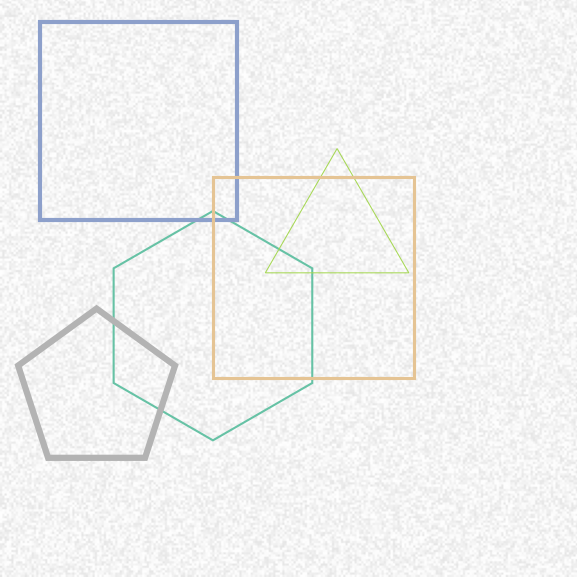[{"shape": "hexagon", "thickness": 1, "radius": 0.99, "center": [0.369, 0.435]}, {"shape": "square", "thickness": 2, "radius": 0.85, "center": [0.24, 0.79]}, {"shape": "triangle", "thickness": 0.5, "radius": 0.72, "center": [0.584, 0.598]}, {"shape": "square", "thickness": 1.5, "radius": 0.87, "center": [0.542, 0.519]}, {"shape": "pentagon", "thickness": 3, "radius": 0.71, "center": [0.167, 0.322]}]